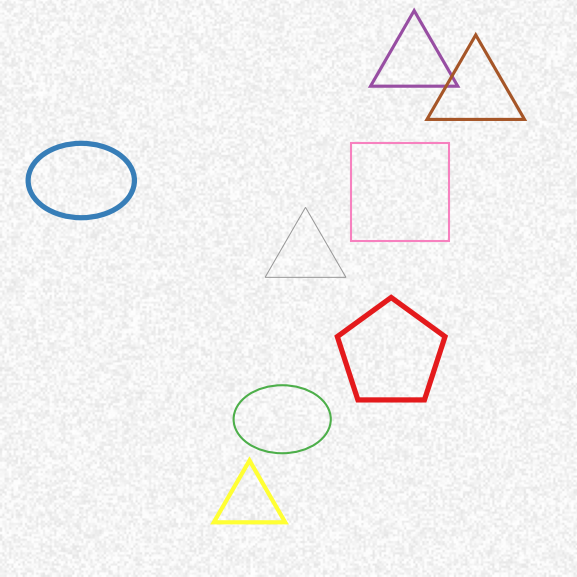[{"shape": "pentagon", "thickness": 2.5, "radius": 0.49, "center": [0.677, 0.386]}, {"shape": "oval", "thickness": 2.5, "radius": 0.46, "center": [0.141, 0.687]}, {"shape": "oval", "thickness": 1, "radius": 0.42, "center": [0.489, 0.273]}, {"shape": "triangle", "thickness": 1.5, "radius": 0.44, "center": [0.717, 0.893]}, {"shape": "triangle", "thickness": 2, "radius": 0.36, "center": [0.432, 0.13]}, {"shape": "triangle", "thickness": 1.5, "radius": 0.49, "center": [0.824, 0.841]}, {"shape": "square", "thickness": 1, "radius": 0.42, "center": [0.693, 0.667]}, {"shape": "triangle", "thickness": 0.5, "radius": 0.4, "center": [0.529, 0.559]}]